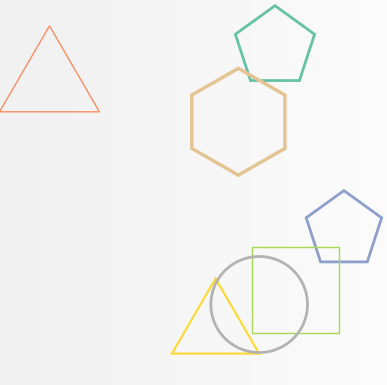[{"shape": "pentagon", "thickness": 2, "radius": 0.54, "center": [0.71, 0.878]}, {"shape": "triangle", "thickness": 1, "radius": 0.74, "center": [0.128, 0.784]}, {"shape": "pentagon", "thickness": 2, "radius": 0.51, "center": [0.888, 0.403]}, {"shape": "square", "thickness": 1, "radius": 0.56, "center": [0.762, 0.247]}, {"shape": "triangle", "thickness": 1.5, "radius": 0.65, "center": [0.556, 0.147]}, {"shape": "hexagon", "thickness": 2.5, "radius": 0.69, "center": [0.615, 0.684]}, {"shape": "circle", "thickness": 2, "radius": 0.62, "center": [0.669, 0.209]}]